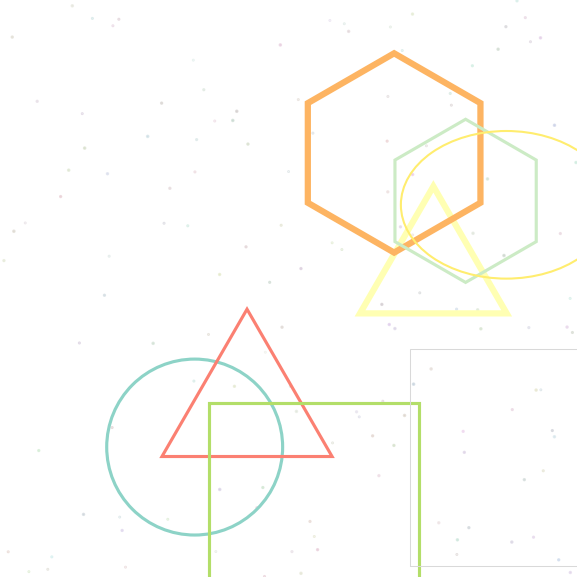[{"shape": "circle", "thickness": 1.5, "radius": 0.76, "center": [0.337, 0.225]}, {"shape": "triangle", "thickness": 3, "radius": 0.73, "center": [0.75, 0.53]}, {"shape": "triangle", "thickness": 1.5, "radius": 0.85, "center": [0.428, 0.294]}, {"shape": "hexagon", "thickness": 3, "radius": 0.86, "center": [0.682, 0.734]}, {"shape": "square", "thickness": 1.5, "radius": 0.91, "center": [0.544, 0.119]}, {"shape": "square", "thickness": 0.5, "radius": 0.94, "center": [0.898, 0.206]}, {"shape": "hexagon", "thickness": 1.5, "radius": 0.71, "center": [0.806, 0.651]}, {"shape": "oval", "thickness": 1, "radius": 0.91, "center": [0.877, 0.644]}]